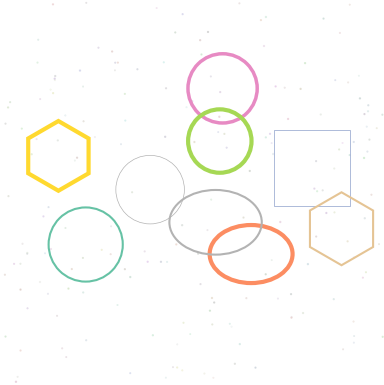[{"shape": "circle", "thickness": 1.5, "radius": 0.48, "center": [0.223, 0.365]}, {"shape": "oval", "thickness": 3, "radius": 0.54, "center": [0.652, 0.34]}, {"shape": "square", "thickness": 0.5, "radius": 0.49, "center": [0.81, 0.564]}, {"shape": "circle", "thickness": 2.5, "radius": 0.45, "center": [0.578, 0.77]}, {"shape": "circle", "thickness": 3, "radius": 0.41, "center": [0.571, 0.634]}, {"shape": "hexagon", "thickness": 3, "radius": 0.45, "center": [0.152, 0.595]}, {"shape": "hexagon", "thickness": 1.5, "radius": 0.47, "center": [0.887, 0.406]}, {"shape": "oval", "thickness": 1.5, "radius": 0.6, "center": [0.56, 0.423]}, {"shape": "circle", "thickness": 0.5, "radius": 0.45, "center": [0.39, 0.507]}]